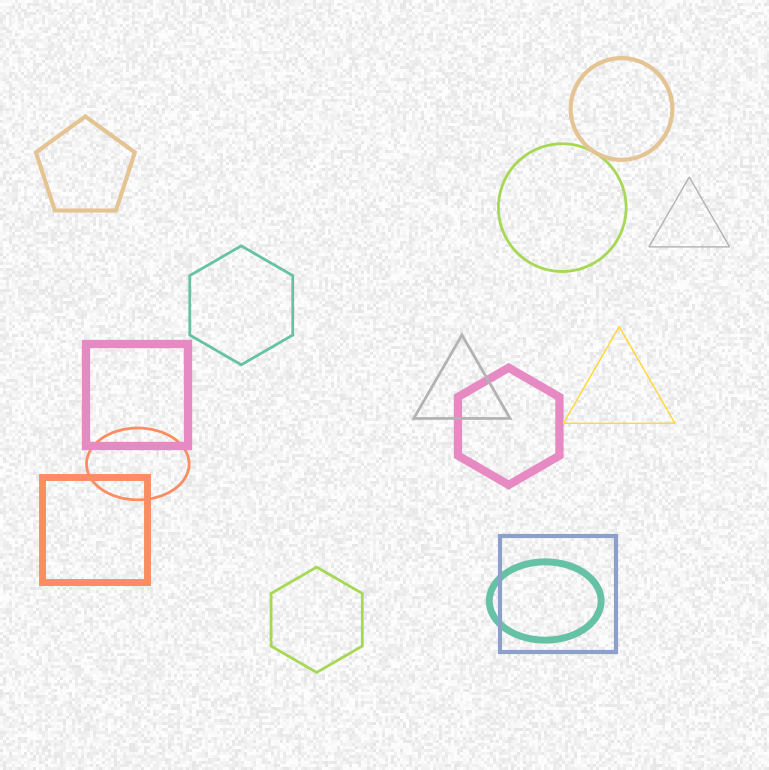[{"shape": "oval", "thickness": 2.5, "radius": 0.36, "center": [0.708, 0.219]}, {"shape": "hexagon", "thickness": 1, "radius": 0.39, "center": [0.313, 0.603]}, {"shape": "oval", "thickness": 1, "radius": 0.33, "center": [0.179, 0.398]}, {"shape": "square", "thickness": 2.5, "radius": 0.34, "center": [0.123, 0.312]}, {"shape": "square", "thickness": 1.5, "radius": 0.38, "center": [0.725, 0.228]}, {"shape": "square", "thickness": 3, "radius": 0.33, "center": [0.178, 0.487]}, {"shape": "hexagon", "thickness": 3, "radius": 0.38, "center": [0.661, 0.446]}, {"shape": "circle", "thickness": 1, "radius": 0.41, "center": [0.73, 0.73]}, {"shape": "hexagon", "thickness": 1, "radius": 0.34, "center": [0.411, 0.195]}, {"shape": "triangle", "thickness": 0.5, "radius": 0.42, "center": [0.804, 0.492]}, {"shape": "circle", "thickness": 1.5, "radius": 0.33, "center": [0.807, 0.858]}, {"shape": "pentagon", "thickness": 1.5, "radius": 0.34, "center": [0.111, 0.781]}, {"shape": "triangle", "thickness": 1, "radius": 0.36, "center": [0.6, 0.493]}, {"shape": "triangle", "thickness": 0.5, "radius": 0.3, "center": [0.895, 0.71]}]